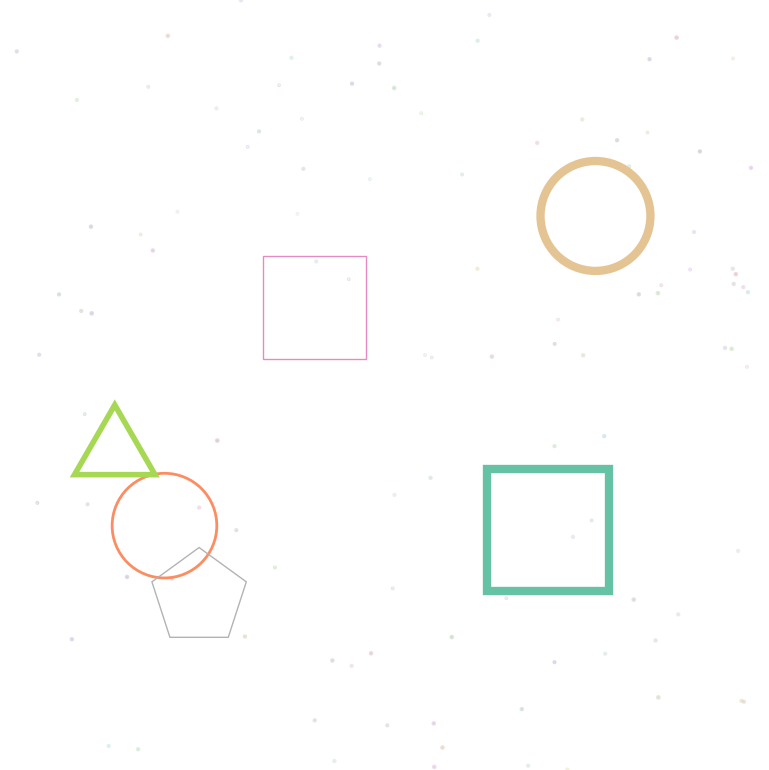[{"shape": "square", "thickness": 3, "radius": 0.4, "center": [0.712, 0.311]}, {"shape": "circle", "thickness": 1, "radius": 0.34, "center": [0.214, 0.317]}, {"shape": "square", "thickness": 0.5, "radius": 0.34, "center": [0.409, 0.601]}, {"shape": "triangle", "thickness": 2, "radius": 0.3, "center": [0.149, 0.414]}, {"shape": "circle", "thickness": 3, "radius": 0.36, "center": [0.773, 0.72]}, {"shape": "pentagon", "thickness": 0.5, "radius": 0.32, "center": [0.259, 0.224]}]